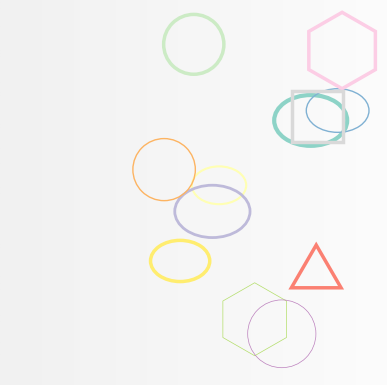[{"shape": "oval", "thickness": 3, "radius": 0.47, "center": [0.802, 0.687]}, {"shape": "oval", "thickness": 1.5, "radius": 0.35, "center": [0.565, 0.519]}, {"shape": "oval", "thickness": 2, "radius": 0.49, "center": [0.548, 0.451]}, {"shape": "triangle", "thickness": 2.5, "radius": 0.37, "center": [0.816, 0.29]}, {"shape": "oval", "thickness": 1, "radius": 0.4, "center": [0.871, 0.713]}, {"shape": "circle", "thickness": 1, "radius": 0.4, "center": [0.424, 0.559]}, {"shape": "hexagon", "thickness": 0.5, "radius": 0.47, "center": [0.657, 0.171]}, {"shape": "hexagon", "thickness": 2.5, "radius": 0.5, "center": [0.883, 0.869]}, {"shape": "square", "thickness": 2.5, "radius": 0.33, "center": [0.819, 0.697]}, {"shape": "circle", "thickness": 0.5, "radius": 0.44, "center": [0.727, 0.133]}, {"shape": "circle", "thickness": 2.5, "radius": 0.39, "center": [0.5, 0.885]}, {"shape": "oval", "thickness": 2.5, "radius": 0.38, "center": [0.465, 0.322]}]